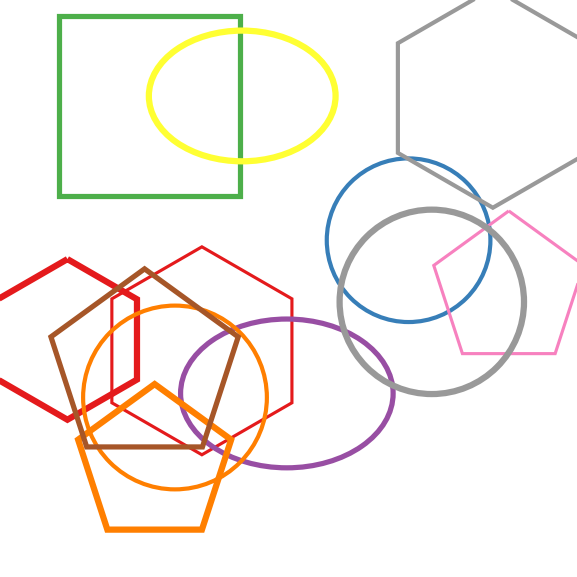[{"shape": "hexagon", "thickness": 3, "radius": 0.7, "center": [0.117, 0.411]}, {"shape": "hexagon", "thickness": 1.5, "radius": 0.9, "center": [0.35, 0.392]}, {"shape": "circle", "thickness": 2, "radius": 0.71, "center": [0.708, 0.583]}, {"shape": "square", "thickness": 2.5, "radius": 0.78, "center": [0.259, 0.816]}, {"shape": "oval", "thickness": 2.5, "radius": 0.92, "center": [0.497, 0.318]}, {"shape": "circle", "thickness": 2, "radius": 0.8, "center": [0.303, 0.311]}, {"shape": "pentagon", "thickness": 3, "radius": 0.7, "center": [0.268, 0.195]}, {"shape": "oval", "thickness": 3, "radius": 0.81, "center": [0.419, 0.833]}, {"shape": "pentagon", "thickness": 2.5, "radius": 0.85, "center": [0.25, 0.363]}, {"shape": "pentagon", "thickness": 1.5, "radius": 0.68, "center": [0.881, 0.497]}, {"shape": "hexagon", "thickness": 2, "radius": 0.95, "center": [0.853, 0.829]}, {"shape": "circle", "thickness": 3, "radius": 0.8, "center": [0.748, 0.476]}]